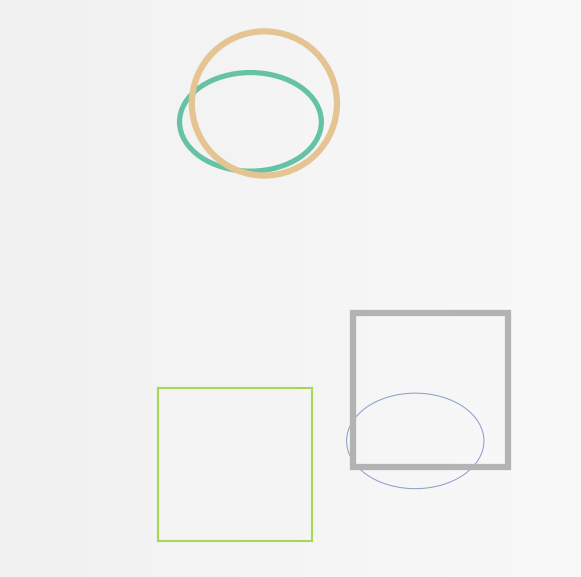[{"shape": "oval", "thickness": 2.5, "radius": 0.61, "center": [0.431, 0.788]}, {"shape": "oval", "thickness": 0.5, "radius": 0.59, "center": [0.714, 0.236]}, {"shape": "square", "thickness": 1, "radius": 0.66, "center": [0.404, 0.194]}, {"shape": "circle", "thickness": 3, "radius": 0.62, "center": [0.455, 0.82]}, {"shape": "square", "thickness": 3, "radius": 0.67, "center": [0.741, 0.323]}]